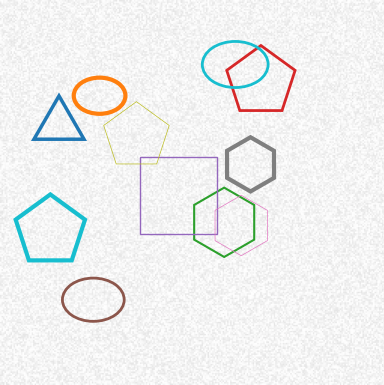[{"shape": "triangle", "thickness": 2.5, "radius": 0.38, "center": [0.153, 0.676]}, {"shape": "oval", "thickness": 3, "radius": 0.34, "center": [0.259, 0.751]}, {"shape": "hexagon", "thickness": 1.5, "radius": 0.45, "center": [0.582, 0.423]}, {"shape": "pentagon", "thickness": 2, "radius": 0.47, "center": [0.678, 0.788]}, {"shape": "square", "thickness": 1, "radius": 0.5, "center": [0.463, 0.493]}, {"shape": "oval", "thickness": 2, "radius": 0.4, "center": [0.242, 0.222]}, {"shape": "hexagon", "thickness": 0.5, "radius": 0.39, "center": [0.627, 0.414]}, {"shape": "hexagon", "thickness": 3, "radius": 0.35, "center": [0.651, 0.573]}, {"shape": "pentagon", "thickness": 0.5, "radius": 0.45, "center": [0.354, 0.647]}, {"shape": "oval", "thickness": 2, "radius": 0.43, "center": [0.611, 0.833]}, {"shape": "pentagon", "thickness": 3, "radius": 0.47, "center": [0.131, 0.4]}]